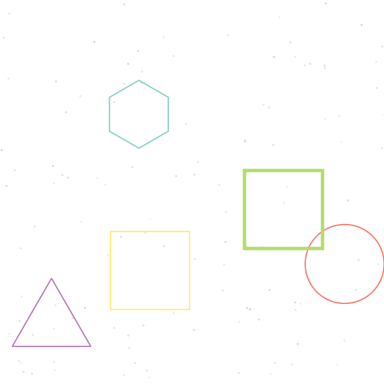[{"shape": "hexagon", "thickness": 1, "radius": 0.44, "center": [0.361, 0.703]}, {"shape": "circle", "thickness": 1, "radius": 0.51, "center": [0.895, 0.314]}, {"shape": "square", "thickness": 2.5, "radius": 0.51, "center": [0.734, 0.458]}, {"shape": "triangle", "thickness": 1, "radius": 0.59, "center": [0.134, 0.159]}, {"shape": "square", "thickness": 1, "radius": 0.51, "center": [0.388, 0.298]}]